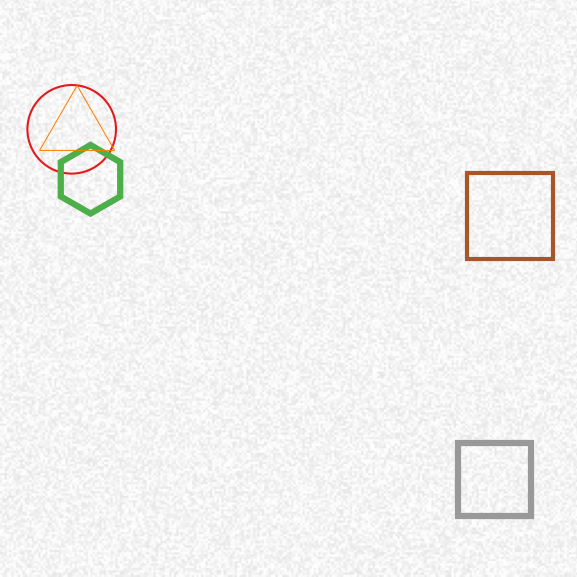[{"shape": "circle", "thickness": 1, "radius": 0.38, "center": [0.124, 0.775]}, {"shape": "hexagon", "thickness": 3, "radius": 0.3, "center": [0.157, 0.689]}, {"shape": "triangle", "thickness": 0.5, "radius": 0.37, "center": [0.134, 0.776]}, {"shape": "square", "thickness": 2, "radius": 0.37, "center": [0.882, 0.625]}, {"shape": "square", "thickness": 3, "radius": 0.31, "center": [0.856, 0.168]}]